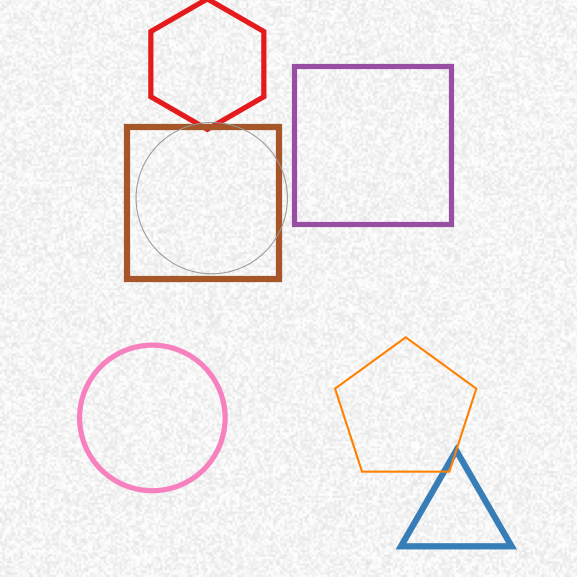[{"shape": "hexagon", "thickness": 2.5, "radius": 0.56, "center": [0.359, 0.888]}, {"shape": "triangle", "thickness": 3, "radius": 0.55, "center": [0.79, 0.108]}, {"shape": "square", "thickness": 2.5, "radius": 0.68, "center": [0.645, 0.748]}, {"shape": "pentagon", "thickness": 1, "radius": 0.64, "center": [0.703, 0.286]}, {"shape": "square", "thickness": 3, "radius": 0.66, "center": [0.352, 0.648]}, {"shape": "circle", "thickness": 2.5, "radius": 0.63, "center": [0.264, 0.275]}, {"shape": "circle", "thickness": 0.5, "radius": 0.66, "center": [0.367, 0.656]}]